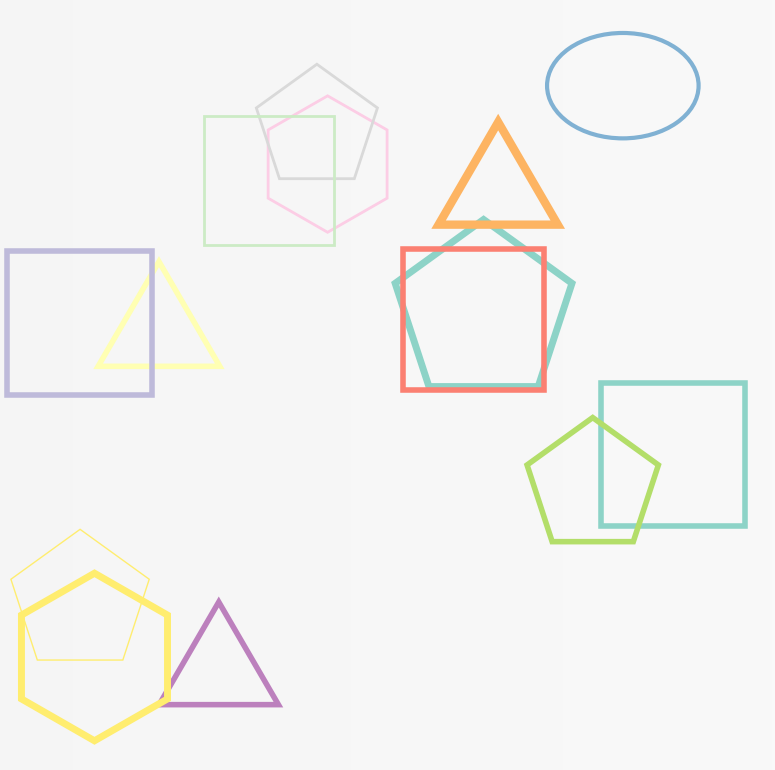[{"shape": "square", "thickness": 2, "radius": 0.46, "center": [0.868, 0.409]}, {"shape": "pentagon", "thickness": 2.5, "radius": 0.6, "center": [0.624, 0.595]}, {"shape": "triangle", "thickness": 2, "radius": 0.45, "center": [0.205, 0.57]}, {"shape": "square", "thickness": 2, "radius": 0.47, "center": [0.102, 0.581]}, {"shape": "square", "thickness": 2, "radius": 0.46, "center": [0.611, 0.585]}, {"shape": "oval", "thickness": 1.5, "radius": 0.49, "center": [0.804, 0.889]}, {"shape": "triangle", "thickness": 3, "radius": 0.44, "center": [0.643, 0.753]}, {"shape": "pentagon", "thickness": 2, "radius": 0.45, "center": [0.765, 0.369]}, {"shape": "hexagon", "thickness": 1, "radius": 0.44, "center": [0.423, 0.787]}, {"shape": "pentagon", "thickness": 1, "radius": 0.41, "center": [0.409, 0.834]}, {"shape": "triangle", "thickness": 2, "radius": 0.44, "center": [0.282, 0.129]}, {"shape": "square", "thickness": 1, "radius": 0.42, "center": [0.347, 0.766]}, {"shape": "pentagon", "thickness": 0.5, "radius": 0.47, "center": [0.103, 0.219]}, {"shape": "hexagon", "thickness": 2.5, "radius": 0.54, "center": [0.122, 0.147]}]